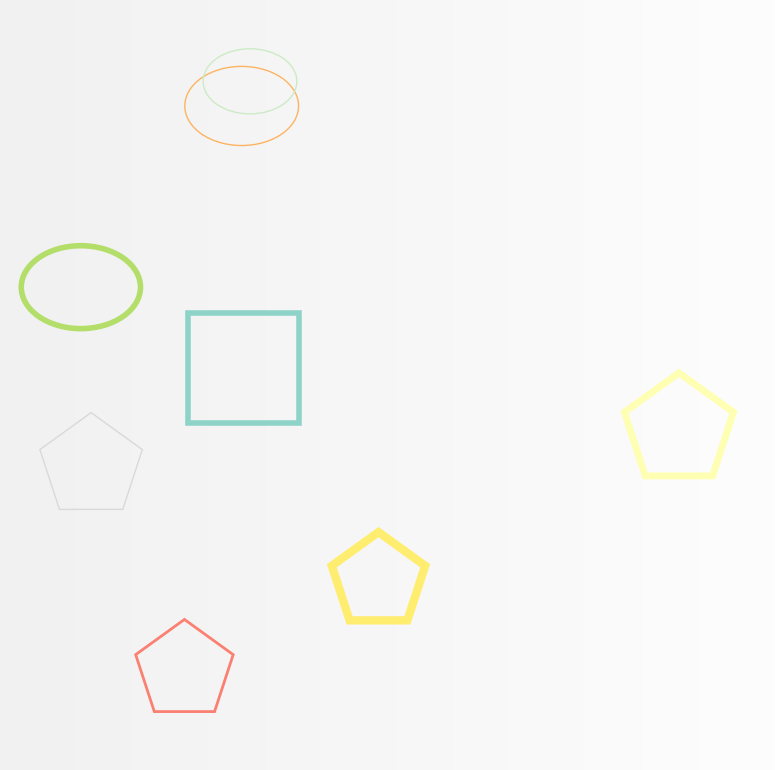[{"shape": "square", "thickness": 2, "radius": 0.36, "center": [0.315, 0.522]}, {"shape": "pentagon", "thickness": 2.5, "radius": 0.37, "center": [0.876, 0.442]}, {"shape": "pentagon", "thickness": 1, "radius": 0.33, "center": [0.238, 0.129]}, {"shape": "oval", "thickness": 0.5, "radius": 0.37, "center": [0.312, 0.862]}, {"shape": "oval", "thickness": 2, "radius": 0.38, "center": [0.104, 0.627]}, {"shape": "pentagon", "thickness": 0.5, "radius": 0.35, "center": [0.118, 0.395]}, {"shape": "oval", "thickness": 0.5, "radius": 0.3, "center": [0.323, 0.894]}, {"shape": "pentagon", "thickness": 3, "radius": 0.32, "center": [0.488, 0.246]}]